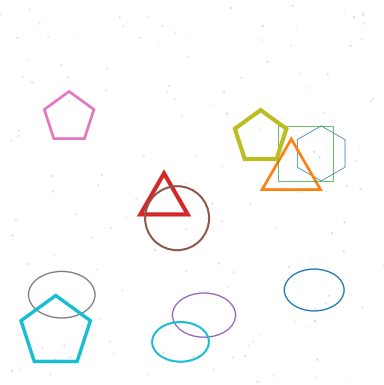[{"shape": "oval", "thickness": 1, "radius": 0.39, "center": [0.816, 0.247]}, {"shape": "hexagon", "thickness": 0.5, "radius": 0.36, "center": [0.834, 0.602]}, {"shape": "triangle", "thickness": 2, "radius": 0.44, "center": [0.757, 0.551]}, {"shape": "square", "thickness": 0.5, "radius": 0.36, "center": [0.793, 0.601]}, {"shape": "triangle", "thickness": 3, "radius": 0.36, "center": [0.426, 0.479]}, {"shape": "oval", "thickness": 1, "radius": 0.41, "center": [0.53, 0.182]}, {"shape": "circle", "thickness": 1.5, "radius": 0.42, "center": [0.46, 0.433]}, {"shape": "pentagon", "thickness": 2, "radius": 0.34, "center": [0.18, 0.695]}, {"shape": "oval", "thickness": 1, "radius": 0.43, "center": [0.16, 0.235]}, {"shape": "pentagon", "thickness": 3, "radius": 0.35, "center": [0.677, 0.644]}, {"shape": "pentagon", "thickness": 2.5, "radius": 0.47, "center": [0.145, 0.138]}, {"shape": "oval", "thickness": 1.5, "radius": 0.37, "center": [0.469, 0.112]}]